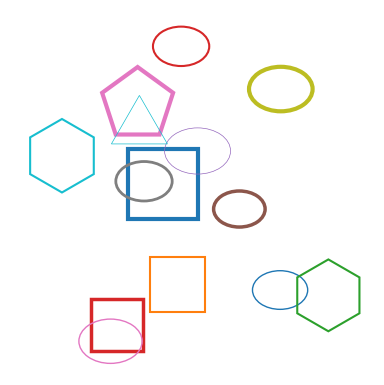[{"shape": "square", "thickness": 3, "radius": 0.45, "center": [0.423, 0.522]}, {"shape": "oval", "thickness": 1, "radius": 0.36, "center": [0.727, 0.247]}, {"shape": "square", "thickness": 1.5, "radius": 0.35, "center": [0.461, 0.262]}, {"shape": "hexagon", "thickness": 1.5, "radius": 0.47, "center": [0.853, 0.233]}, {"shape": "square", "thickness": 2.5, "radius": 0.34, "center": [0.304, 0.156]}, {"shape": "oval", "thickness": 1.5, "radius": 0.37, "center": [0.47, 0.88]}, {"shape": "oval", "thickness": 0.5, "radius": 0.43, "center": [0.513, 0.608]}, {"shape": "oval", "thickness": 2.5, "radius": 0.33, "center": [0.622, 0.457]}, {"shape": "oval", "thickness": 1, "radius": 0.41, "center": [0.287, 0.114]}, {"shape": "pentagon", "thickness": 3, "radius": 0.48, "center": [0.357, 0.729]}, {"shape": "oval", "thickness": 2, "radius": 0.37, "center": [0.374, 0.529]}, {"shape": "oval", "thickness": 3, "radius": 0.41, "center": [0.729, 0.769]}, {"shape": "triangle", "thickness": 0.5, "radius": 0.42, "center": [0.362, 0.668]}, {"shape": "hexagon", "thickness": 1.5, "radius": 0.48, "center": [0.161, 0.595]}]